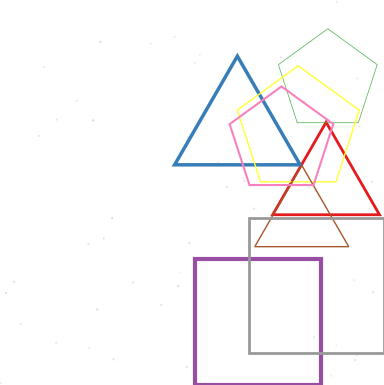[{"shape": "triangle", "thickness": 2, "radius": 0.8, "center": [0.847, 0.522]}, {"shape": "triangle", "thickness": 2.5, "radius": 0.94, "center": [0.617, 0.666]}, {"shape": "pentagon", "thickness": 0.5, "radius": 0.67, "center": [0.851, 0.79]}, {"shape": "square", "thickness": 3, "radius": 0.82, "center": [0.669, 0.163]}, {"shape": "pentagon", "thickness": 1, "radius": 0.83, "center": [0.775, 0.662]}, {"shape": "triangle", "thickness": 1, "radius": 0.7, "center": [0.784, 0.43]}, {"shape": "pentagon", "thickness": 1.5, "radius": 0.71, "center": [0.731, 0.634]}, {"shape": "square", "thickness": 2, "radius": 0.88, "center": [0.821, 0.259]}]